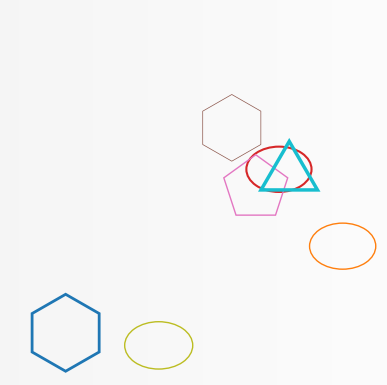[{"shape": "hexagon", "thickness": 2, "radius": 0.5, "center": [0.169, 0.136]}, {"shape": "oval", "thickness": 1, "radius": 0.43, "center": [0.884, 0.361]}, {"shape": "oval", "thickness": 1.5, "radius": 0.42, "center": [0.72, 0.56]}, {"shape": "hexagon", "thickness": 0.5, "radius": 0.43, "center": [0.598, 0.668]}, {"shape": "pentagon", "thickness": 1, "radius": 0.43, "center": [0.66, 0.511]}, {"shape": "oval", "thickness": 1, "radius": 0.44, "center": [0.41, 0.103]}, {"shape": "triangle", "thickness": 2.5, "radius": 0.42, "center": [0.746, 0.549]}]